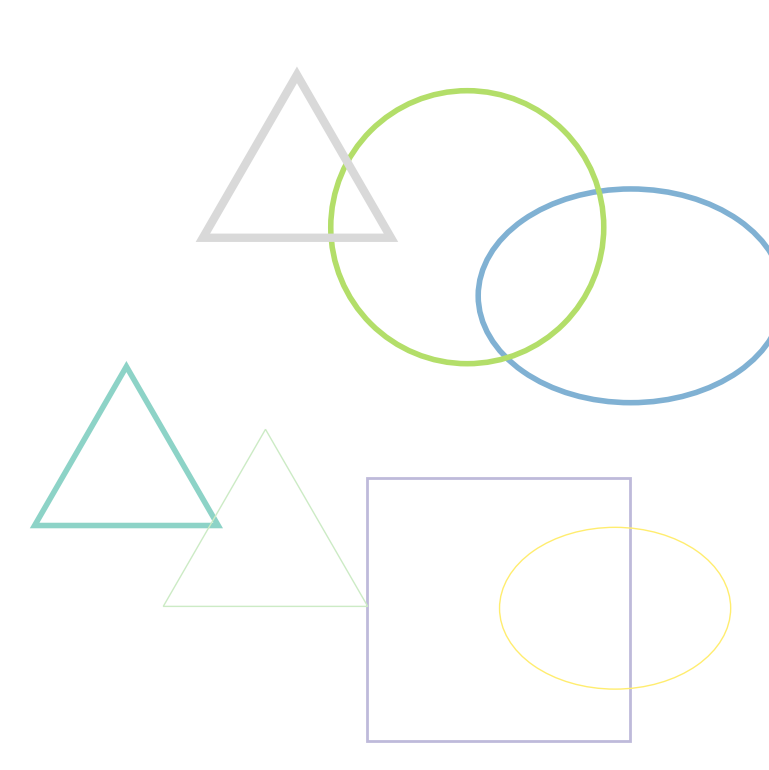[{"shape": "triangle", "thickness": 2, "radius": 0.69, "center": [0.164, 0.386]}, {"shape": "square", "thickness": 1, "radius": 0.85, "center": [0.648, 0.208]}, {"shape": "oval", "thickness": 2, "radius": 0.99, "center": [0.819, 0.616]}, {"shape": "circle", "thickness": 2, "radius": 0.89, "center": [0.607, 0.705]}, {"shape": "triangle", "thickness": 3, "radius": 0.71, "center": [0.386, 0.762]}, {"shape": "triangle", "thickness": 0.5, "radius": 0.77, "center": [0.345, 0.289]}, {"shape": "oval", "thickness": 0.5, "radius": 0.75, "center": [0.799, 0.21]}]